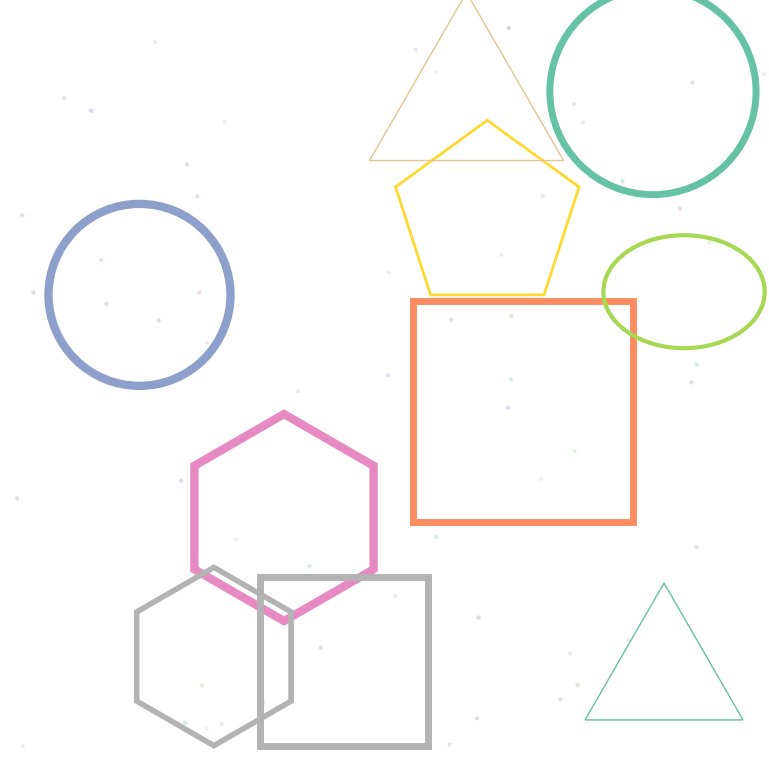[{"shape": "triangle", "thickness": 0.5, "radius": 0.59, "center": [0.862, 0.124]}, {"shape": "circle", "thickness": 2.5, "radius": 0.67, "center": [0.848, 0.881]}, {"shape": "square", "thickness": 2.5, "radius": 0.72, "center": [0.679, 0.465]}, {"shape": "circle", "thickness": 3, "radius": 0.59, "center": [0.181, 0.617]}, {"shape": "hexagon", "thickness": 3, "radius": 0.67, "center": [0.369, 0.328]}, {"shape": "oval", "thickness": 1.5, "radius": 0.52, "center": [0.888, 0.621]}, {"shape": "pentagon", "thickness": 1, "radius": 0.63, "center": [0.633, 0.718]}, {"shape": "triangle", "thickness": 0.5, "radius": 0.73, "center": [0.606, 0.864]}, {"shape": "hexagon", "thickness": 2, "radius": 0.58, "center": [0.278, 0.147]}, {"shape": "square", "thickness": 2.5, "radius": 0.55, "center": [0.447, 0.141]}]